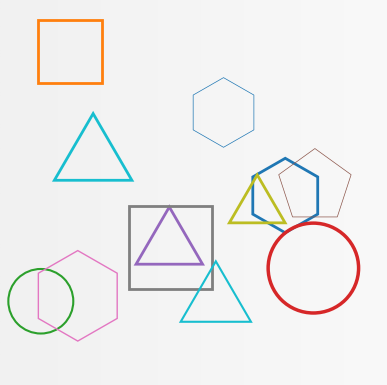[{"shape": "hexagon", "thickness": 0.5, "radius": 0.45, "center": [0.577, 0.708]}, {"shape": "hexagon", "thickness": 2, "radius": 0.48, "center": [0.736, 0.492]}, {"shape": "square", "thickness": 2, "radius": 0.41, "center": [0.181, 0.866]}, {"shape": "circle", "thickness": 1.5, "radius": 0.42, "center": [0.105, 0.218]}, {"shape": "circle", "thickness": 2.5, "radius": 0.58, "center": [0.809, 0.304]}, {"shape": "triangle", "thickness": 2, "radius": 0.5, "center": [0.437, 0.363]}, {"shape": "pentagon", "thickness": 0.5, "radius": 0.49, "center": [0.813, 0.516]}, {"shape": "hexagon", "thickness": 1, "radius": 0.59, "center": [0.201, 0.232]}, {"shape": "square", "thickness": 2, "radius": 0.54, "center": [0.439, 0.358]}, {"shape": "triangle", "thickness": 2, "radius": 0.42, "center": [0.664, 0.463]}, {"shape": "triangle", "thickness": 1.5, "radius": 0.52, "center": [0.557, 0.217]}, {"shape": "triangle", "thickness": 2, "radius": 0.58, "center": [0.24, 0.589]}]